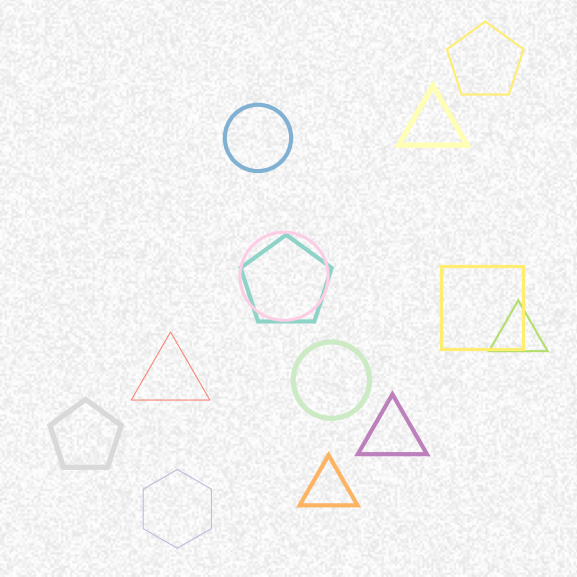[{"shape": "pentagon", "thickness": 2, "radius": 0.41, "center": [0.496, 0.51]}, {"shape": "triangle", "thickness": 2.5, "radius": 0.34, "center": [0.75, 0.782]}, {"shape": "hexagon", "thickness": 0.5, "radius": 0.34, "center": [0.307, 0.118]}, {"shape": "triangle", "thickness": 0.5, "radius": 0.39, "center": [0.295, 0.346]}, {"shape": "circle", "thickness": 2, "radius": 0.29, "center": [0.447, 0.76]}, {"shape": "triangle", "thickness": 2, "radius": 0.29, "center": [0.569, 0.153]}, {"shape": "triangle", "thickness": 1, "radius": 0.29, "center": [0.897, 0.42]}, {"shape": "circle", "thickness": 1.5, "radius": 0.38, "center": [0.492, 0.521]}, {"shape": "pentagon", "thickness": 2.5, "radius": 0.32, "center": [0.148, 0.243]}, {"shape": "triangle", "thickness": 2, "radius": 0.35, "center": [0.68, 0.247]}, {"shape": "circle", "thickness": 2.5, "radius": 0.33, "center": [0.574, 0.341]}, {"shape": "pentagon", "thickness": 1, "radius": 0.35, "center": [0.84, 0.892]}, {"shape": "square", "thickness": 1.5, "radius": 0.36, "center": [0.835, 0.466]}]